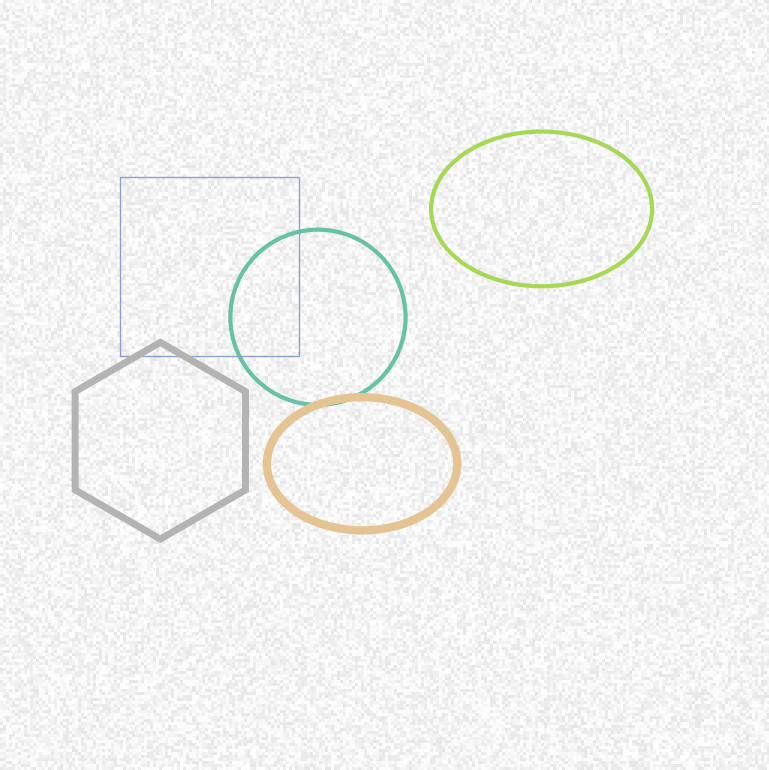[{"shape": "circle", "thickness": 1.5, "radius": 0.57, "center": [0.413, 0.588]}, {"shape": "square", "thickness": 0.5, "radius": 0.58, "center": [0.272, 0.654]}, {"shape": "oval", "thickness": 1.5, "radius": 0.72, "center": [0.703, 0.729]}, {"shape": "oval", "thickness": 3, "radius": 0.62, "center": [0.47, 0.398]}, {"shape": "hexagon", "thickness": 2.5, "radius": 0.64, "center": [0.208, 0.428]}]